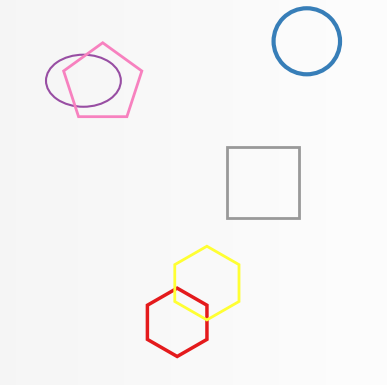[{"shape": "hexagon", "thickness": 2.5, "radius": 0.44, "center": [0.457, 0.163]}, {"shape": "circle", "thickness": 3, "radius": 0.43, "center": [0.792, 0.893]}, {"shape": "oval", "thickness": 1.5, "radius": 0.48, "center": [0.215, 0.79]}, {"shape": "hexagon", "thickness": 2, "radius": 0.48, "center": [0.534, 0.265]}, {"shape": "pentagon", "thickness": 2, "radius": 0.53, "center": [0.265, 0.783]}, {"shape": "square", "thickness": 2, "radius": 0.46, "center": [0.68, 0.526]}]